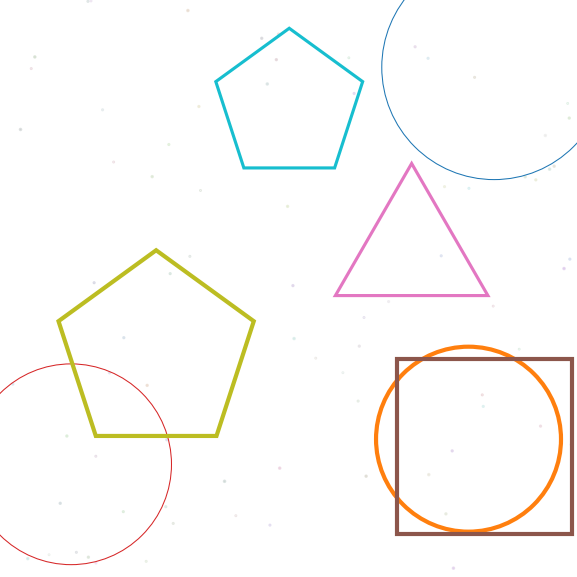[{"shape": "circle", "thickness": 0.5, "radius": 0.97, "center": [0.856, 0.883]}, {"shape": "circle", "thickness": 2, "radius": 0.8, "center": [0.811, 0.239]}, {"shape": "circle", "thickness": 0.5, "radius": 0.87, "center": [0.123, 0.195]}, {"shape": "square", "thickness": 2, "radius": 0.76, "center": [0.839, 0.226]}, {"shape": "triangle", "thickness": 1.5, "radius": 0.76, "center": [0.713, 0.564]}, {"shape": "pentagon", "thickness": 2, "radius": 0.89, "center": [0.27, 0.388]}, {"shape": "pentagon", "thickness": 1.5, "radius": 0.67, "center": [0.501, 0.816]}]